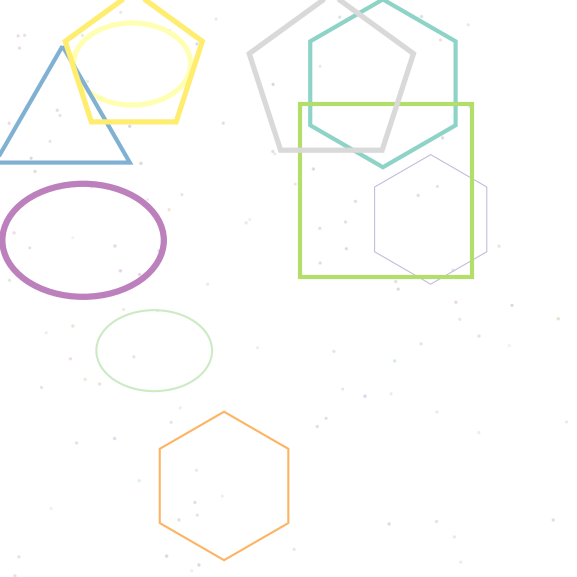[{"shape": "hexagon", "thickness": 2, "radius": 0.73, "center": [0.663, 0.855]}, {"shape": "oval", "thickness": 2.5, "radius": 0.51, "center": [0.229, 0.888]}, {"shape": "hexagon", "thickness": 0.5, "radius": 0.56, "center": [0.746, 0.619]}, {"shape": "triangle", "thickness": 2, "radius": 0.67, "center": [0.108, 0.785]}, {"shape": "hexagon", "thickness": 1, "radius": 0.64, "center": [0.388, 0.158]}, {"shape": "square", "thickness": 2, "radius": 0.75, "center": [0.668, 0.669]}, {"shape": "pentagon", "thickness": 2.5, "radius": 0.75, "center": [0.574, 0.86]}, {"shape": "oval", "thickness": 3, "radius": 0.7, "center": [0.144, 0.583]}, {"shape": "oval", "thickness": 1, "radius": 0.5, "center": [0.267, 0.392]}, {"shape": "pentagon", "thickness": 2.5, "radius": 0.62, "center": [0.232, 0.889]}]